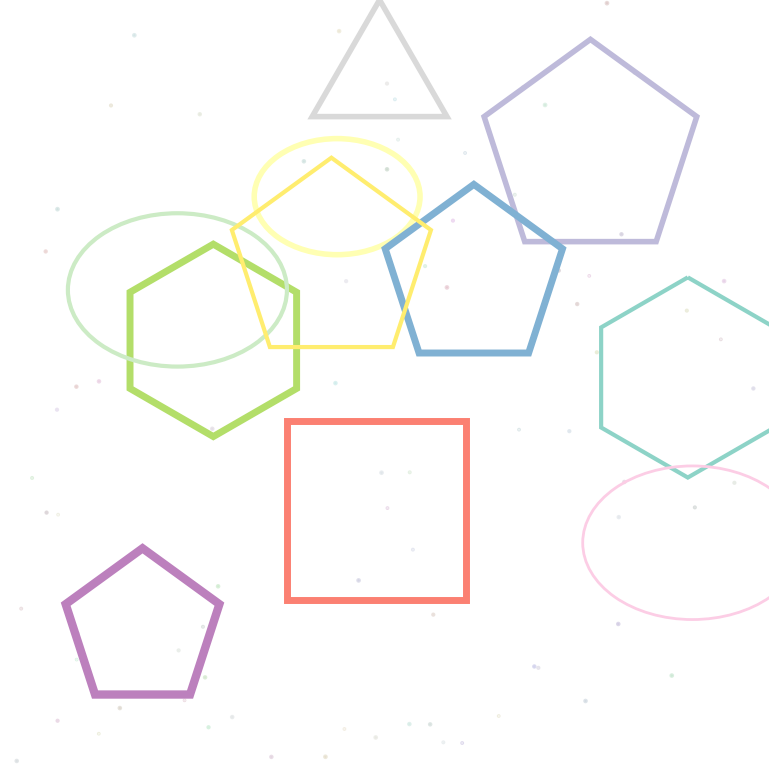[{"shape": "hexagon", "thickness": 1.5, "radius": 0.65, "center": [0.893, 0.51]}, {"shape": "oval", "thickness": 2, "radius": 0.54, "center": [0.438, 0.745]}, {"shape": "pentagon", "thickness": 2, "radius": 0.73, "center": [0.767, 0.804]}, {"shape": "square", "thickness": 2.5, "radius": 0.58, "center": [0.489, 0.337]}, {"shape": "pentagon", "thickness": 2.5, "radius": 0.61, "center": [0.615, 0.639]}, {"shape": "hexagon", "thickness": 2.5, "radius": 0.62, "center": [0.277, 0.558]}, {"shape": "oval", "thickness": 1, "radius": 0.71, "center": [0.899, 0.295]}, {"shape": "triangle", "thickness": 2, "radius": 0.51, "center": [0.493, 0.899]}, {"shape": "pentagon", "thickness": 3, "radius": 0.52, "center": [0.185, 0.183]}, {"shape": "oval", "thickness": 1.5, "radius": 0.71, "center": [0.23, 0.623]}, {"shape": "pentagon", "thickness": 1.5, "radius": 0.68, "center": [0.43, 0.659]}]